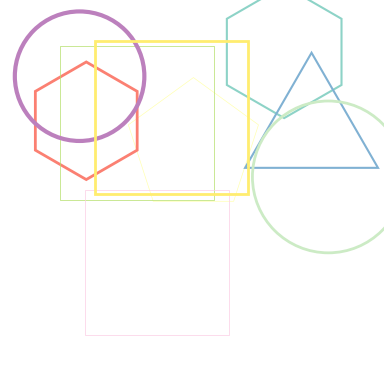[{"shape": "hexagon", "thickness": 1.5, "radius": 0.86, "center": [0.738, 0.865]}, {"shape": "pentagon", "thickness": 0.5, "radius": 0.89, "center": [0.502, 0.621]}, {"shape": "hexagon", "thickness": 2, "radius": 0.76, "center": [0.224, 0.686]}, {"shape": "triangle", "thickness": 1.5, "radius": 1.0, "center": [0.809, 0.664]}, {"shape": "square", "thickness": 0.5, "radius": 1.0, "center": [0.356, 0.681]}, {"shape": "square", "thickness": 0.5, "radius": 0.94, "center": [0.408, 0.319]}, {"shape": "circle", "thickness": 3, "radius": 0.84, "center": [0.207, 0.802]}, {"shape": "circle", "thickness": 2, "radius": 0.99, "center": [0.853, 0.54]}, {"shape": "square", "thickness": 2, "radius": 0.99, "center": [0.445, 0.696]}]